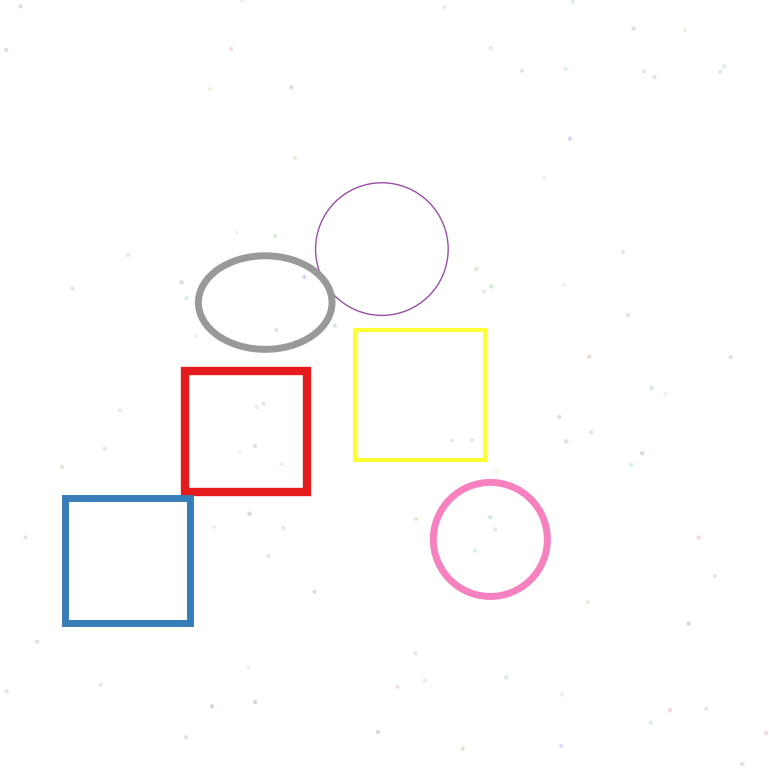[{"shape": "square", "thickness": 3, "radius": 0.4, "center": [0.319, 0.44]}, {"shape": "square", "thickness": 2.5, "radius": 0.41, "center": [0.166, 0.272]}, {"shape": "circle", "thickness": 0.5, "radius": 0.43, "center": [0.496, 0.677]}, {"shape": "square", "thickness": 1.5, "radius": 0.42, "center": [0.546, 0.487]}, {"shape": "circle", "thickness": 2.5, "radius": 0.37, "center": [0.637, 0.299]}, {"shape": "oval", "thickness": 2.5, "radius": 0.43, "center": [0.344, 0.607]}]